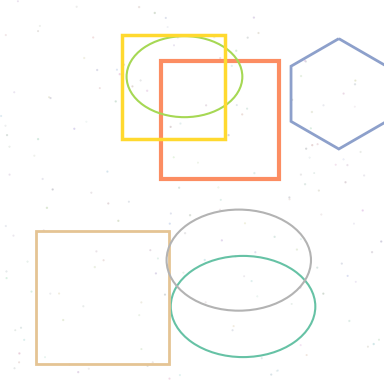[{"shape": "oval", "thickness": 1.5, "radius": 0.94, "center": [0.631, 0.204]}, {"shape": "square", "thickness": 3, "radius": 0.77, "center": [0.571, 0.688]}, {"shape": "hexagon", "thickness": 2, "radius": 0.72, "center": [0.88, 0.756]}, {"shape": "oval", "thickness": 1.5, "radius": 0.75, "center": [0.479, 0.801]}, {"shape": "square", "thickness": 2.5, "radius": 0.67, "center": [0.45, 0.774]}, {"shape": "square", "thickness": 2, "radius": 0.86, "center": [0.267, 0.227]}, {"shape": "oval", "thickness": 1.5, "radius": 0.94, "center": [0.62, 0.324]}]